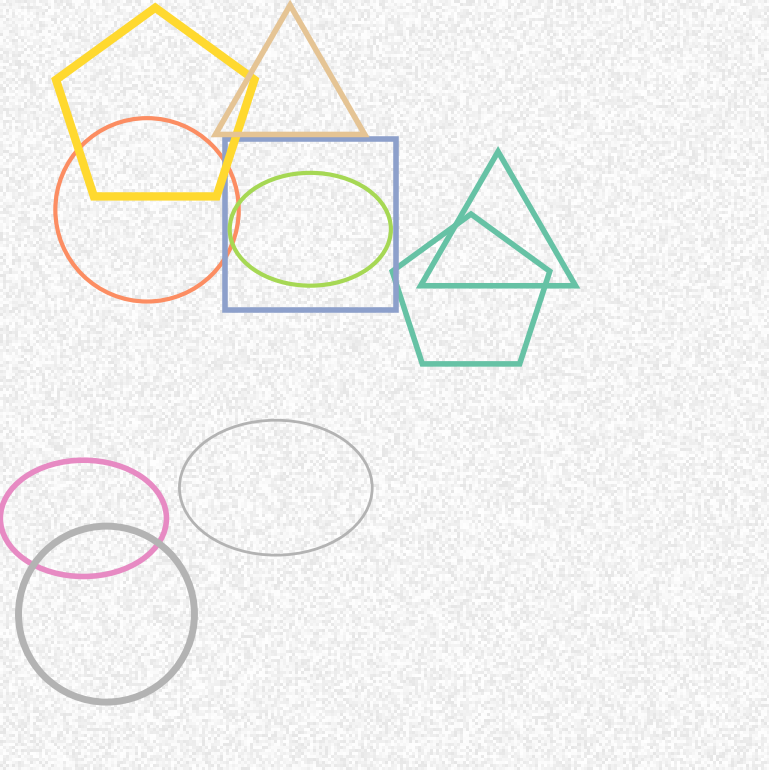[{"shape": "pentagon", "thickness": 2, "radius": 0.54, "center": [0.612, 0.614]}, {"shape": "triangle", "thickness": 2, "radius": 0.58, "center": [0.647, 0.687]}, {"shape": "circle", "thickness": 1.5, "radius": 0.6, "center": [0.191, 0.727]}, {"shape": "square", "thickness": 2, "radius": 0.55, "center": [0.403, 0.708]}, {"shape": "oval", "thickness": 2, "radius": 0.54, "center": [0.108, 0.327]}, {"shape": "oval", "thickness": 1.5, "radius": 0.52, "center": [0.403, 0.702]}, {"shape": "pentagon", "thickness": 3, "radius": 0.68, "center": [0.202, 0.855]}, {"shape": "triangle", "thickness": 2, "radius": 0.56, "center": [0.377, 0.881]}, {"shape": "oval", "thickness": 1, "radius": 0.63, "center": [0.358, 0.367]}, {"shape": "circle", "thickness": 2.5, "radius": 0.57, "center": [0.138, 0.202]}]